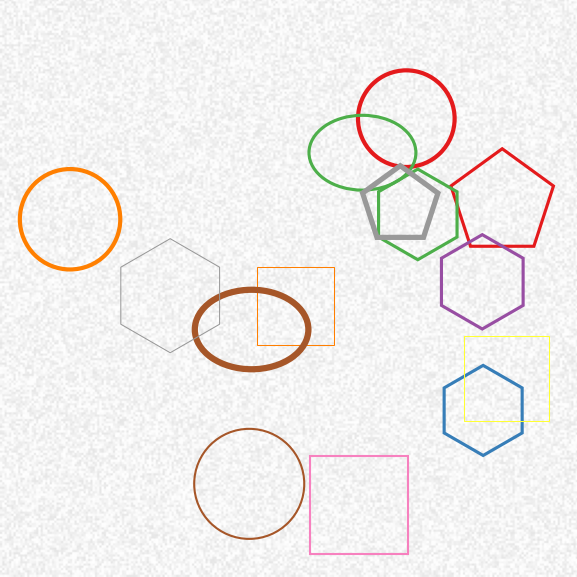[{"shape": "pentagon", "thickness": 1.5, "radius": 0.47, "center": [0.87, 0.648]}, {"shape": "circle", "thickness": 2, "radius": 0.42, "center": [0.704, 0.794]}, {"shape": "hexagon", "thickness": 1.5, "radius": 0.39, "center": [0.837, 0.288]}, {"shape": "hexagon", "thickness": 1.5, "radius": 0.39, "center": [0.723, 0.628]}, {"shape": "oval", "thickness": 1.5, "radius": 0.46, "center": [0.628, 0.735]}, {"shape": "hexagon", "thickness": 1.5, "radius": 0.41, "center": [0.835, 0.511]}, {"shape": "circle", "thickness": 2, "radius": 0.43, "center": [0.121, 0.619]}, {"shape": "square", "thickness": 0.5, "radius": 0.33, "center": [0.511, 0.469]}, {"shape": "square", "thickness": 0.5, "radius": 0.37, "center": [0.877, 0.344]}, {"shape": "oval", "thickness": 3, "radius": 0.49, "center": [0.436, 0.429]}, {"shape": "circle", "thickness": 1, "radius": 0.48, "center": [0.432, 0.161]}, {"shape": "square", "thickness": 1, "radius": 0.43, "center": [0.622, 0.125]}, {"shape": "pentagon", "thickness": 2.5, "radius": 0.34, "center": [0.693, 0.644]}, {"shape": "hexagon", "thickness": 0.5, "radius": 0.49, "center": [0.295, 0.487]}]